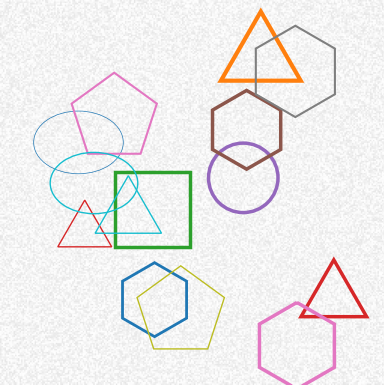[{"shape": "hexagon", "thickness": 2, "radius": 0.48, "center": [0.401, 0.222]}, {"shape": "oval", "thickness": 0.5, "radius": 0.58, "center": [0.204, 0.63]}, {"shape": "triangle", "thickness": 3, "radius": 0.6, "center": [0.677, 0.85]}, {"shape": "square", "thickness": 2.5, "radius": 0.48, "center": [0.396, 0.456]}, {"shape": "triangle", "thickness": 1, "radius": 0.4, "center": [0.22, 0.399]}, {"shape": "triangle", "thickness": 2.5, "radius": 0.49, "center": [0.867, 0.227]}, {"shape": "circle", "thickness": 2.5, "radius": 0.45, "center": [0.632, 0.538]}, {"shape": "hexagon", "thickness": 2.5, "radius": 0.51, "center": [0.641, 0.663]}, {"shape": "pentagon", "thickness": 1.5, "radius": 0.58, "center": [0.297, 0.695]}, {"shape": "hexagon", "thickness": 2.5, "radius": 0.56, "center": [0.771, 0.102]}, {"shape": "hexagon", "thickness": 1.5, "radius": 0.59, "center": [0.767, 0.815]}, {"shape": "pentagon", "thickness": 1, "radius": 0.6, "center": [0.469, 0.19]}, {"shape": "triangle", "thickness": 1, "radius": 0.5, "center": [0.333, 0.444]}, {"shape": "oval", "thickness": 1, "radius": 0.57, "center": [0.244, 0.525]}]